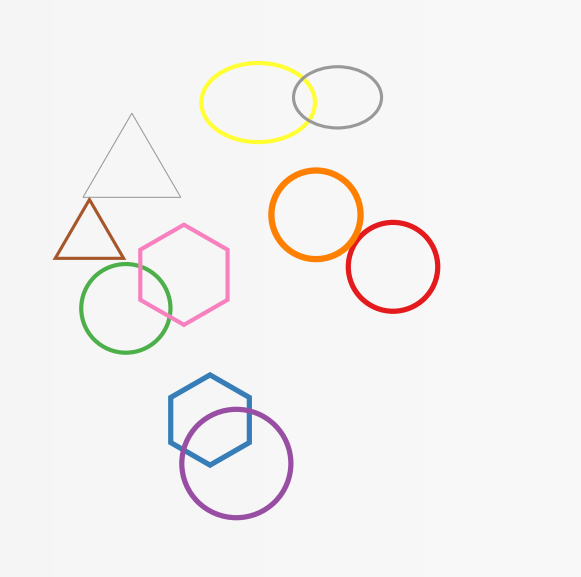[{"shape": "circle", "thickness": 2.5, "radius": 0.38, "center": [0.676, 0.537]}, {"shape": "hexagon", "thickness": 2.5, "radius": 0.39, "center": [0.361, 0.272]}, {"shape": "circle", "thickness": 2, "radius": 0.38, "center": [0.217, 0.465]}, {"shape": "circle", "thickness": 2.5, "radius": 0.47, "center": [0.407, 0.197]}, {"shape": "circle", "thickness": 3, "radius": 0.38, "center": [0.544, 0.627]}, {"shape": "oval", "thickness": 2, "radius": 0.49, "center": [0.444, 0.822]}, {"shape": "triangle", "thickness": 1.5, "radius": 0.34, "center": [0.154, 0.586]}, {"shape": "hexagon", "thickness": 2, "radius": 0.43, "center": [0.316, 0.523]}, {"shape": "triangle", "thickness": 0.5, "radius": 0.49, "center": [0.227, 0.706]}, {"shape": "oval", "thickness": 1.5, "radius": 0.38, "center": [0.581, 0.831]}]